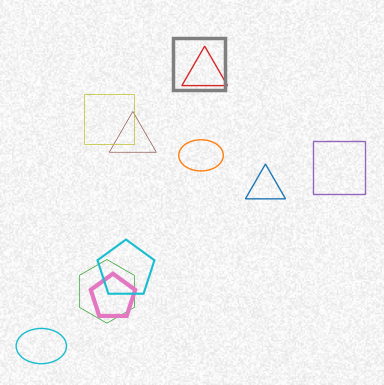[{"shape": "triangle", "thickness": 1, "radius": 0.3, "center": [0.69, 0.514]}, {"shape": "oval", "thickness": 1, "radius": 0.29, "center": [0.522, 0.596]}, {"shape": "hexagon", "thickness": 0.5, "radius": 0.41, "center": [0.278, 0.243]}, {"shape": "triangle", "thickness": 1, "radius": 0.34, "center": [0.532, 0.812]}, {"shape": "square", "thickness": 1, "radius": 0.34, "center": [0.881, 0.565]}, {"shape": "triangle", "thickness": 0.5, "radius": 0.35, "center": [0.345, 0.64]}, {"shape": "pentagon", "thickness": 3, "radius": 0.3, "center": [0.293, 0.228]}, {"shape": "square", "thickness": 2.5, "radius": 0.34, "center": [0.518, 0.834]}, {"shape": "square", "thickness": 0.5, "radius": 0.33, "center": [0.283, 0.691]}, {"shape": "pentagon", "thickness": 1.5, "radius": 0.39, "center": [0.327, 0.3]}, {"shape": "oval", "thickness": 1, "radius": 0.33, "center": [0.107, 0.101]}]